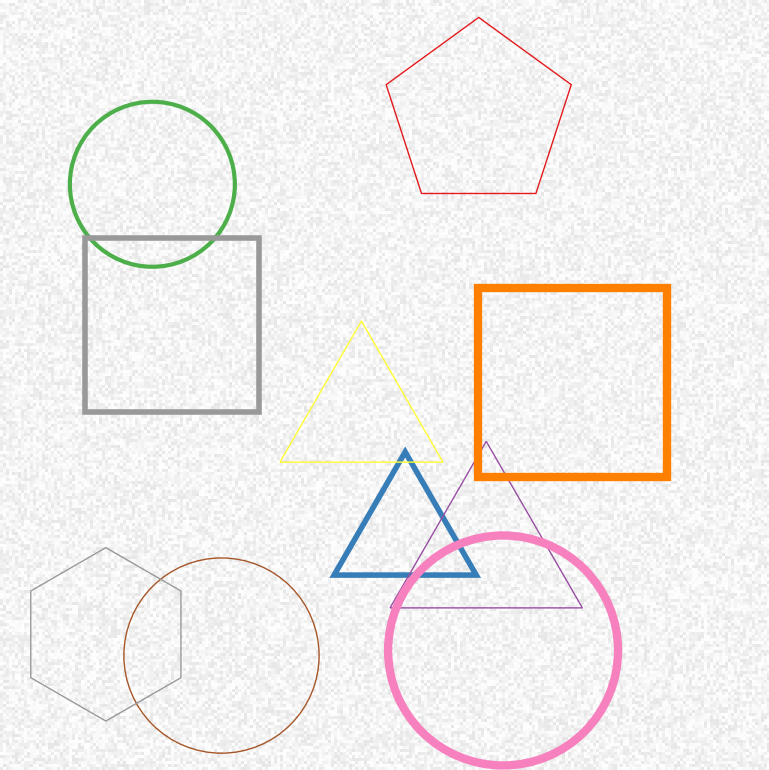[{"shape": "pentagon", "thickness": 0.5, "radius": 0.63, "center": [0.622, 0.851]}, {"shape": "triangle", "thickness": 2, "radius": 0.53, "center": [0.526, 0.306]}, {"shape": "circle", "thickness": 1.5, "radius": 0.54, "center": [0.198, 0.761]}, {"shape": "triangle", "thickness": 0.5, "radius": 0.72, "center": [0.631, 0.283]}, {"shape": "square", "thickness": 3, "radius": 0.62, "center": [0.744, 0.503]}, {"shape": "triangle", "thickness": 0.5, "radius": 0.61, "center": [0.469, 0.461]}, {"shape": "circle", "thickness": 0.5, "radius": 0.63, "center": [0.288, 0.149]}, {"shape": "circle", "thickness": 3, "radius": 0.75, "center": [0.653, 0.155]}, {"shape": "square", "thickness": 2, "radius": 0.57, "center": [0.223, 0.578]}, {"shape": "hexagon", "thickness": 0.5, "radius": 0.56, "center": [0.137, 0.176]}]